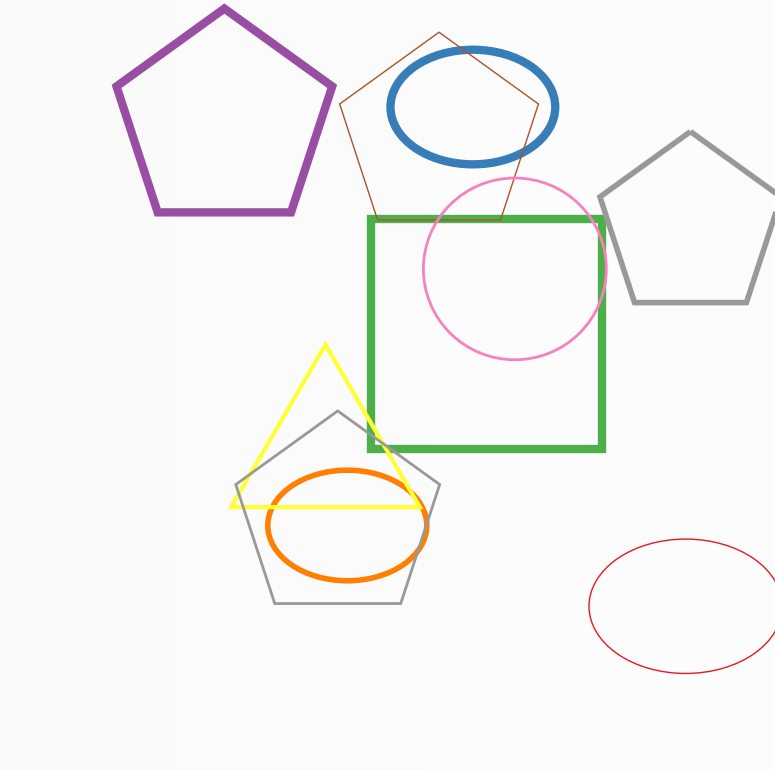[{"shape": "oval", "thickness": 0.5, "radius": 0.62, "center": [0.885, 0.213]}, {"shape": "oval", "thickness": 3, "radius": 0.53, "center": [0.61, 0.861]}, {"shape": "square", "thickness": 3, "radius": 0.75, "center": [0.627, 0.566]}, {"shape": "pentagon", "thickness": 3, "radius": 0.73, "center": [0.289, 0.843]}, {"shape": "oval", "thickness": 2, "radius": 0.51, "center": [0.448, 0.318]}, {"shape": "triangle", "thickness": 1.5, "radius": 0.7, "center": [0.42, 0.412]}, {"shape": "pentagon", "thickness": 0.5, "radius": 0.67, "center": [0.567, 0.823]}, {"shape": "circle", "thickness": 1, "radius": 0.59, "center": [0.664, 0.651]}, {"shape": "pentagon", "thickness": 1, "radius": 0.69, "center": [0.436, 0.328]}, {"shape": "pentagon", "thickness": 2, "radius": 0.61, "center": [0.891, 0.706]}]